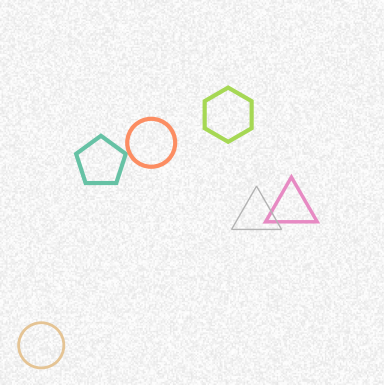[{"shape": "pentagon", "thickness": 3, "radius": 0.34, "center": [0.262, 0.579]}, {"shape": "circle", "thickness": 3, "radius": 0.31, "center": [0.393, 0.629]}, {"shape": "triangle", "thickness": 2.5, "radius": 0.39, "center": [0.757, 0.463]}, {"shape": "hexagon", "thickness": 3, "radius": 0.35, "center": [0.593, 0.702]}, {"shape": "circle", "thickness": 2, "radius": 0.29, "center": [0.107, 0.103]}, {"shape": "triangle", "thickness": 1, "radius": 0.37, "center": [0.666, 0.442]}]